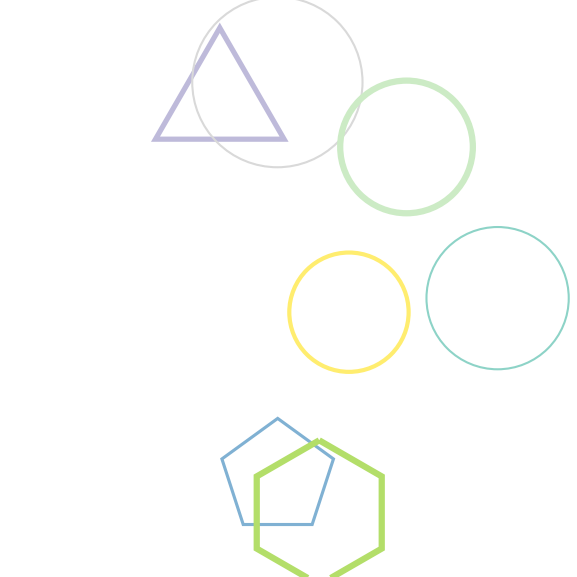[{"shape": "circle", "thickness": 1, "radius": 0.62, "center": [0.862, 0.483]}, {"shape": "triangle", "thickness": 2.5, "radius": 0.64, "center": [0.381, 0.822]}, {"shape": "pentagon", "thickness": 1.5, "radius": 0.51, "center": [0.481, 0.173]}, {"shape": "hexagon", "thickness": 3, "radius": 0.62, "center": [0.553, 0.112]}, {"shape": "circle", "thickness": 1, "radius": 0.74, "center": [0.48, 0.857]}, {"shape": "circle", "thickness": 3, "radius": 0.57, "center": [0.704, 0.745]}, {"shape": "circle", "thickness": 2, "radius": 0.52, "center": [0.604, 0.459]}]